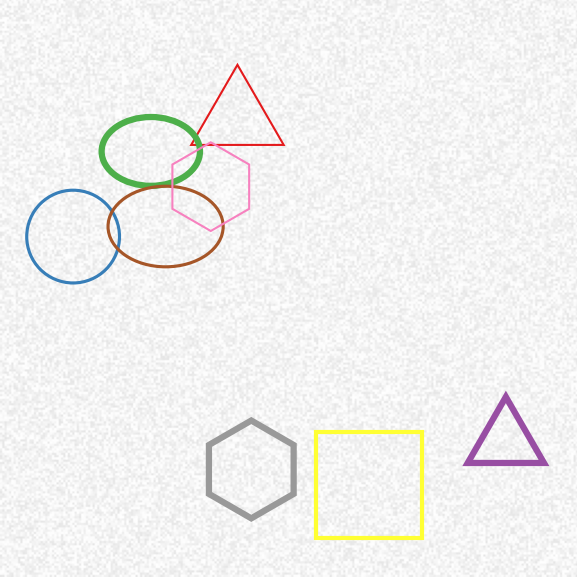[{"shape": "triangle", "thickness": 1, "radius": 0.46, "center": [0.411, 0.794]}, {"shape": "circle", "thickness": 1.5, "radius": 0.4, "center": [0.127, 0.589]}, {"shape": "oval", "thickness": 3, "radius": 0.43, "center": [0.261, 0.737]}, {"shape": "triangle", "thickness": 3, "radius": 0.38, "center": [0.876, 0.236]}, {"shape": "square", "thickness": 2, "radius": 0.46, "center": [0.638, 0.159]}, {"shape": "oval", "thickness": 1.5, "radius": 0.5, "center": [0.287, 0.607]}, {"shape": "hexagon", "thickness": 1, "radius": 0.38, "center": [0.365, 0.676]}, {"shape": "hexagon", "thickness": 3, "radius": 0.42, "center": [0.435, 0.186]}]